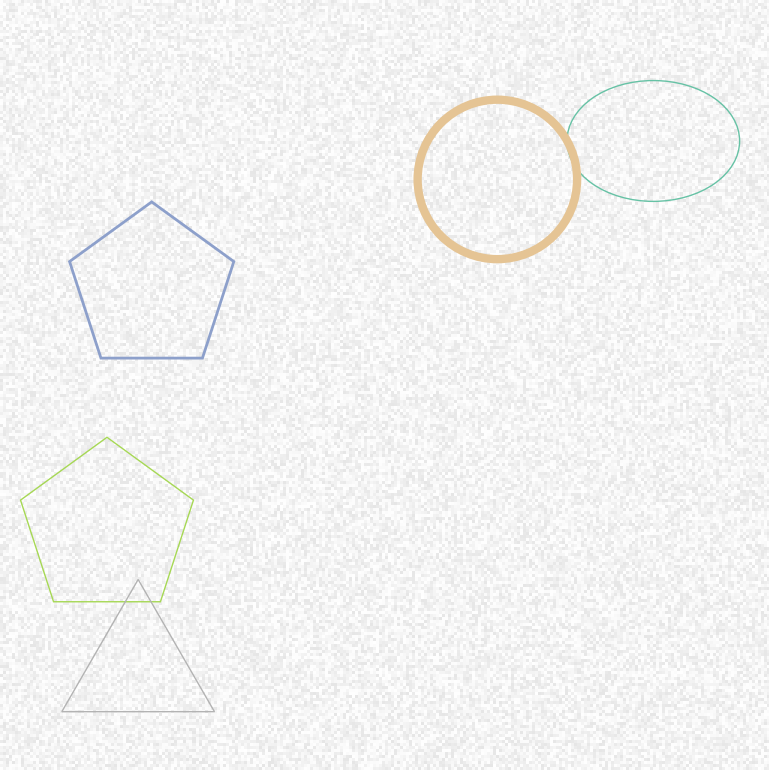[{"shape": "oval", "thickness": 0.5, "radius": 0.56, "center": [0.848, 0.817]}, {"shape": "pentagon", "thickness": 1, "radius": 0.56, "center": [0.197, 0.626]}, {"shape": "pentagon", "thickness": 0.5, "radius": 0.59, "center": [0.139, 0.314]}, {"shape": "circle", "thickness": 3, "radius": 0.52, "center": [0.646, 0.767]}, {"shape": "triangle", "thickness": 0.5, "radius": 0.57, "center": [0.179, 0.133]}]